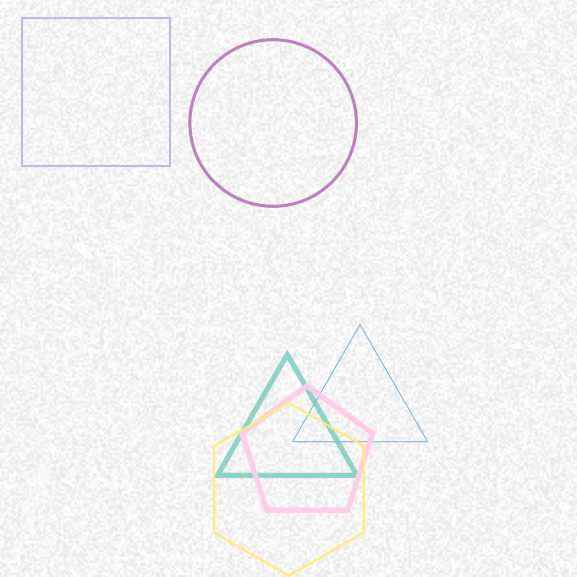[{"shape": "triangle", "thickness": 2.5, "radius": 0.7, "center": [0.497, 0.246]}, {"shape": "square", "thickness": 1, "radius": 0.64, "center": [0.165, 0.84]}, {"shape": "triangle", "thickness": 0.5, "radius": 0.68, "center": [0.623, 0.302]}, {"shape": "pentagon", "thickness": 2.5, "radius": 0.6, "center": [0.532, 0.212]}, {"shape": "circle", "thickness": 1.5, "radius": 0.72, "center": [0.473, 0.786]}, {"shape": "hexagon", "thickness": 1, "radius": 0.75, "center": [0.5, 0.152]}]